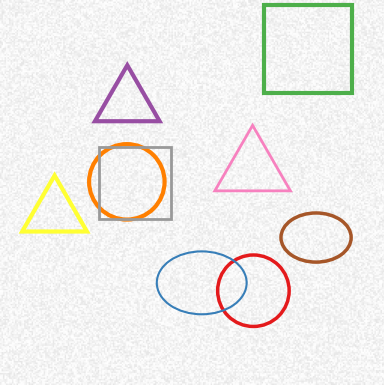[{"shape": "circle", "thickness": 2.5, "radius": 0.46, "center": [0.658, 0.245]}, {"shape": "oval", "thickness": 1.5, "radius": 0.58, "center": [0.524, 0.265]}, {"shape": "square", "thickness": 3, "radius": 0.57, "center": [0.801, 0.872]}, {"shape": "triangle", "thickness": 3, "radius": 0.48, "center": [0.331, 0.734]}, {"shape": "circle", "thickness": 3, "radius": 0.49, "center": [0.329, 0.528]}, {"shape": "triangle", "thickness": 3, "radius": 0.49, "center": [0.142, 0.447]}, {"shape": "oval", "thickness": 2.5, "radius": 0.46, "center": [0.821, 0.383]}, {"shape": "triangle", "thickness": 2, "radius": 0.57, "center": [0.656, 0.561]}, {"shape": "square", "thickness": 2, "radius": 0.47, "center": [0.351, 0.526]}]